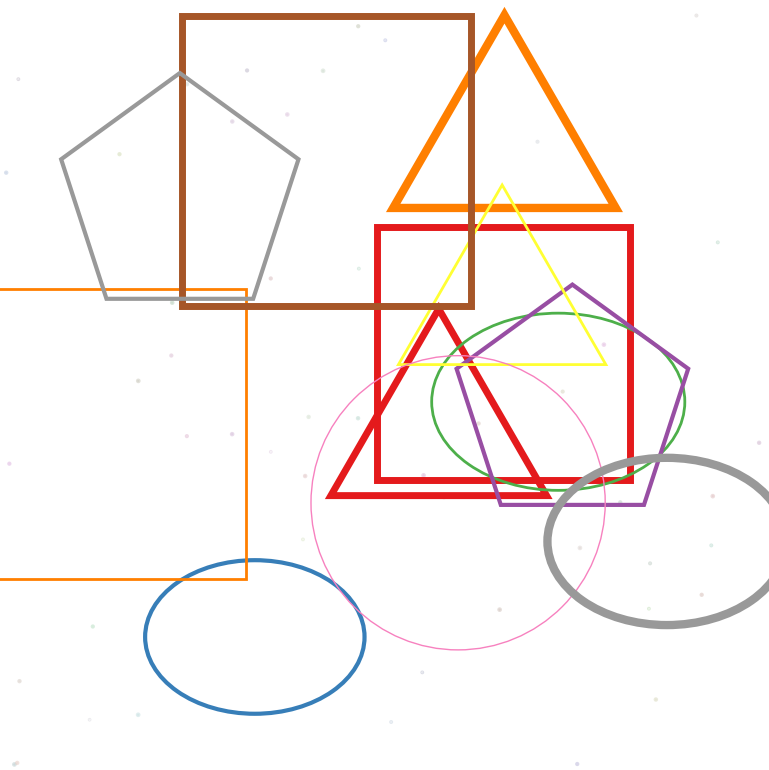[{"shape": "triangle", "thickness": 2.5, "radius": 0.81, "center": [0.57, 0.437]}, {"shape": "square", "thickness": 2.5, "radius": 0.82, "center": [0.654, 0.541]}, {"shape": "oval", "thickness": 1.5, "radius": 0.71, "center": [0.331, 0.173]}, {"shape": "oval", "thickness": 1, "radius": 0.82, "center": [0.725, 0.478]}, {"shape": "pentagon", "thickness": 1.5, "radius": 0.79, "center": [0.743, 0.472]}, {"shape": "triangle", "thickness": 3, "radius": 0.83, "center": [0.655, 0.813]}, {"shape": "square", "thickness": 1, "radius": 0.94, "center": [0.131, 0.436]}, {"shape": "triangle", "thickness": 1, "radius": 0.78, "center": [0.652, 0.604]}, {"shape": "square", "thickness": 2.5, "radius": 0.94, "center": [0.424, 0.791]}, {"shape": "circle", "thickness": 0.5, "radius": 0.96, "center": [0.595, 0.347]}, {"shape": "oval", "thickness": 3, "radius": 0.78, "center": [0.866, 0.297]}, {"shape": "pentagon", "thickness": 1.5, "radius": 0.81, "center": [0.234, 0.743]}]